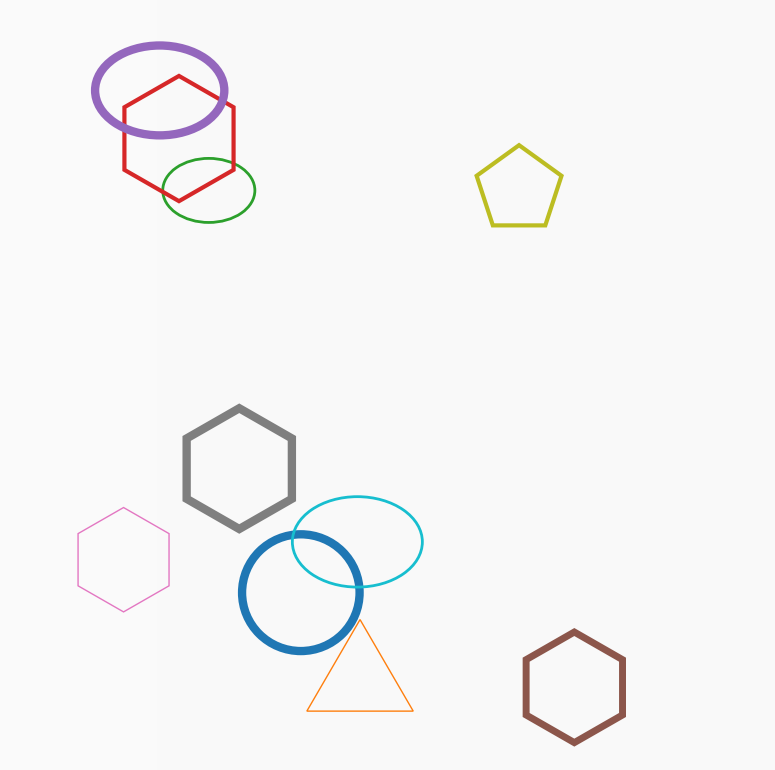[{"shape": "circle", "thickness": 3, "radius": 0.38, "center": [0.388, 0.23]}, {"shape": "triangle", "thickness": 0.5, "radius": 0.4, "center": [0.465, 0.116]}, {"shape": "oval", "thickness": 1, "radius": 0.3, "center": [0.269, 0.753]}, {"shape": "hexagon", "thickness": 1.5, "radius": 0.41, "center": [0.231, 0.82]}, {"shape": "oval", "thickness": 3, "radius": 0.42, "center": [0.206, 0.883]}, {"shape": "hexagon", "thickness": 2.5, "radius": 0.36, "center": [0.741, 0.107]}, {"shape": "hexagon", "thickness": 0.5, "radius": 0.34, "center": [0.159, 0.273]}, {"shape": "hexagon", "thickness": 3, "radius": 0.39, "center": [0.309, 0.391]}, {"shape": "pentagon", "thickness": 1.5, "radius": 0.29, "center": [0.67, 0.754]}, {"shape": "oval", "thickness": 1, "radius": 0.42, "center": [0.461, 0.296]}]